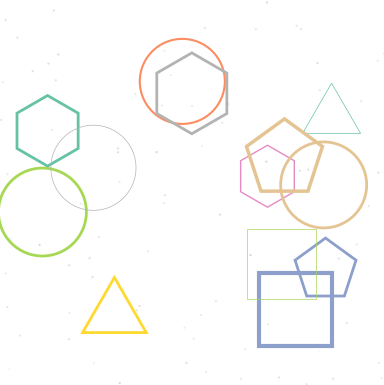[{"shape": "triangle", "thickness": 0.5, "radius": 0.44, "center": [0.861, 0.697]}, {"shape": "hexagon", "thickness": 2, "radius": 0.46, "center": [0.124, 0.66]}, {"shape": "circle", "thickness": 1.5, "radius": 0.55, "center": [0.474, 0.789]}, {"shape": "pentagon", "thickness": 2, "radius": 0.42, "center": [0.846, 0.298]}, {"shape": "square", "thickness": 3, "radius": 0.48, "center": [0.767, 0.197]}, {"shape": "hexagon", "thickness": 1, "radius": 0.4, "center": [0.695, 0.542]}, {"shape": "square", "thickness": 0.5, "radius": 0.45, "center": [0.73, 0.315]}, {"shape": "circle", "thickness": 2, "radius": 0.57, "center": [0.11, 0.449]}, {"shape": "triangle", "thickness": 2, "radius": 0.48, "center": [0.297, 0.184]}, {"shape": "pentagon", "thickness": 2.5, "radius": 0.52, "center": [0.739, 0.587]}, {"shape": "circle", "thickness": 2, "radius": 0.56, "center": [0.841, 0.52]}, {"shape": "hexagon", "thickness": 2, "radius": 0.53, "center": [0.498, 0.758]}, {"shape": "circle", "thickness": 0.5, "radius": 0.55, "center": [0.243, 0.564]}]